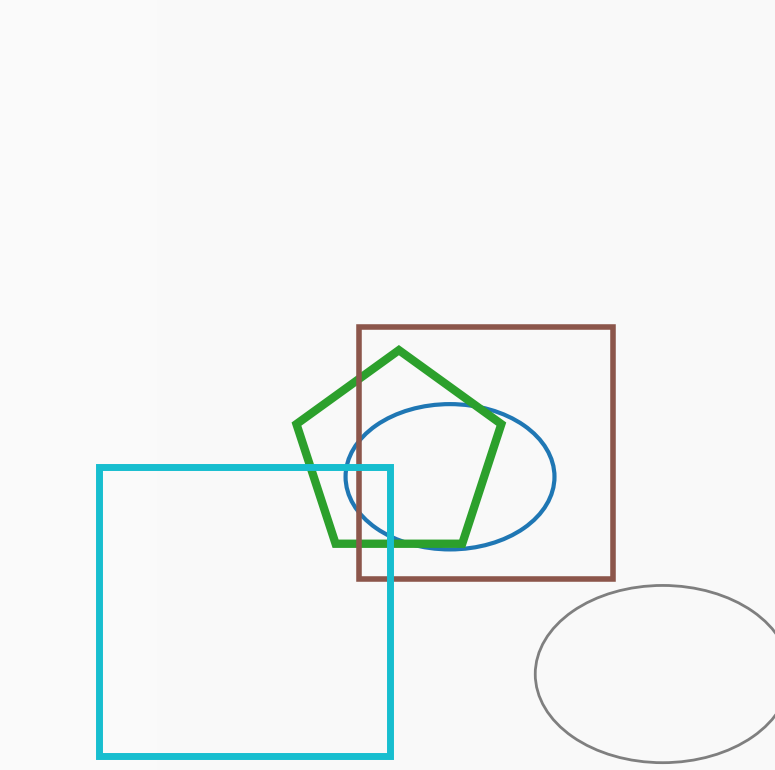[{"shape": "oval", "thickness": 1.5, "radius": 0.67, "center": [0.581, 0.381]}, {"shape": "pentagon", "thickness": 3, "radius": 0.69, "center": [0.515, 0.406]}, {"shape": "square", "thickness": 2, "radius": 0.82, "center": [0.627, 0.411]}, {"shape": "oval", "thickness": 1, "radius": 0.82, "center": [0.855, 0.125]}, {"shape": "square", "thickness": 2.5, "radius": 0.94, "center": [0.316, 0.206]}]